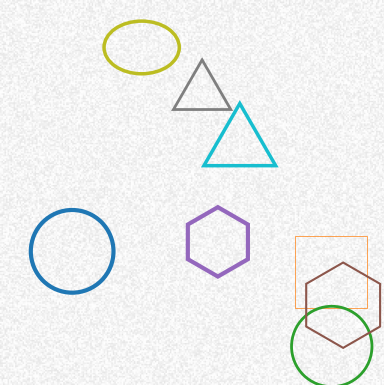[{"shape": "circle", "thickness": 3, "radius": 0.54, "center": [0.187, 0.347]}, {"shape": "square", "thickness": 0.5, "radius": 0.47, "center": [0.859, 0.294]}, {"shape": "circle", "thickness": 2, "radius": 0.52, "center": [0.862, 0.1]}, {"shape": "hexagon", "thickness": 3, "radius": 0.45, "center": [0.566, 0.372]}, {"shape": "hexagon", "thickness": 1.5, "radius": 0.55, "center": [0.891, 0.207]}, {"shape": "triangle", "thickness": 2, "radius": 0.43, "center": [0.525, 0.759]}, {"shape": "oval", "thickness": 2.5, "radius": 0.49, "center": [0.368, 0.877]}, {"shape": "triangle", "thickness": 2.5, "radius": 0.54, "center": [0.623, 0.623]}]